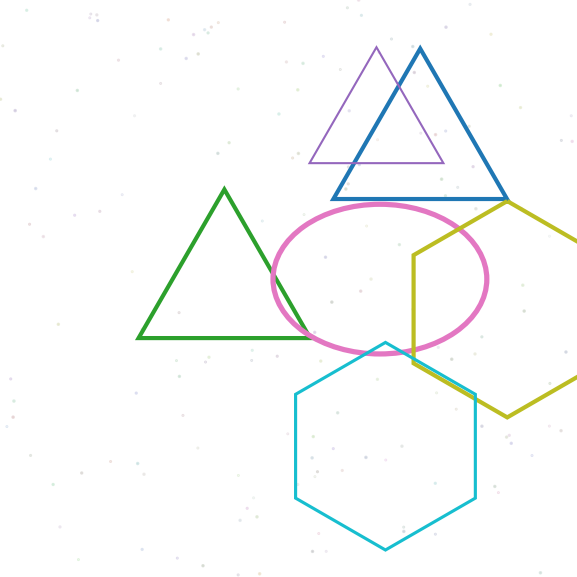[{"shape": "triangle", "thickness": 2, "radius": 0.87, "center": [0.728, 0.741]}, {"shape": "triangle", "thickness": 2, "radius": 0.86, "center": [0.389, 0.499]}, {"shape": "triangle", "thickness": 1, "radius": 0.67, "center": [0.652, 0.784]}, {"shape": "oval", "thickness": 2.5, "radius": 0.93, "center": [0.658, 0.516]}, {"shape": "hexagon", "thickness": 2, "radius": 0.94, "center": [0.878, 0.464]}, {"shape": "hexagon", "thickness": 1.5, "radius": 0.9, "center": [0.667, 0.226]}]